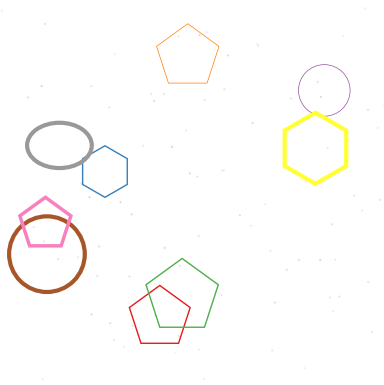[{"shape": "pentagon", "thickness": 1, "radius": 0.42, "center": [0.415, 0.176]}, {"shape": "hexagon", "thickness": 1, "radius": 0.33, "center": [0.273, 0.554]}, {"shape": "pentagon", "thickness": 1, "radius": 0.49, "center": [0.473, 0.23]}, {"shape": "circle", "thickness": 0.5, "radius": 0.33, "center": [0.842, 0.765]}, {"shape": "pentagon", "thickness": 0.5, "radius": 0.43, "center": [0.488, 0.853]}, {"shape": "hexagon", "thickness": 3, "radius": 0.46, "center": [0.819, 0.615]}, {"shape": "circle", "thickness": 3, "radius": 0.49, "center": [0.122, 0.34]}, {"shape": "pentagon", "thickness": 2.5, "radius": 0.35, "center": [0.118, 0.418]}, {"shape": "oval", "thickness": 3, "radius": 0.42, "center": [0.154, 0.622]}]